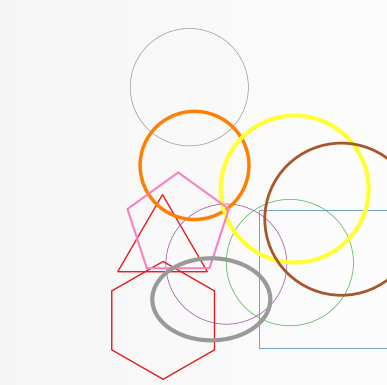[{"shape": "triangle", "thickness": 1, "radius": 0.67, "center": [0.419, 0.361]}, {"shape": "hexagon", "thickness": 1, "radius": 0.77, "center": [0.421, 0.168]}, {"shape": "square", "thickness": 0.5, "radius": 0.89, "center": [0.847, 0.276]}, {"shape": "circle", "thickness": 0.5, "radius": 0.82, "center": [0.748, 0.318]}, {"shape": "circle", "thickness": 0.5, "radius": 0.78, "center": [0.584, 0.314]}, {"shape": "circle", "thickness": 2.5, "radius": 0.7, "center": [0.502, 0.57]}, {"shape": "circle", "thickness": 3, "radius": 0.95, "center": [0.76, 0.509]}, {"shape": "circle", "thickness": 2, "radius": 0.99, "center": [0.881, 0.431]}, {"shape": "pentagon", "thickness": 1.5, "radius": 0.69, "center": [0.46, 0.415]}, {"shape": "oval", "thickness": 3, "radius": 0.76, "center": [0.545, 0.223]}, {"shape": "circle", "thickness": 0.5, "radius": 0.76, "center": [0.489, 0.774]}]